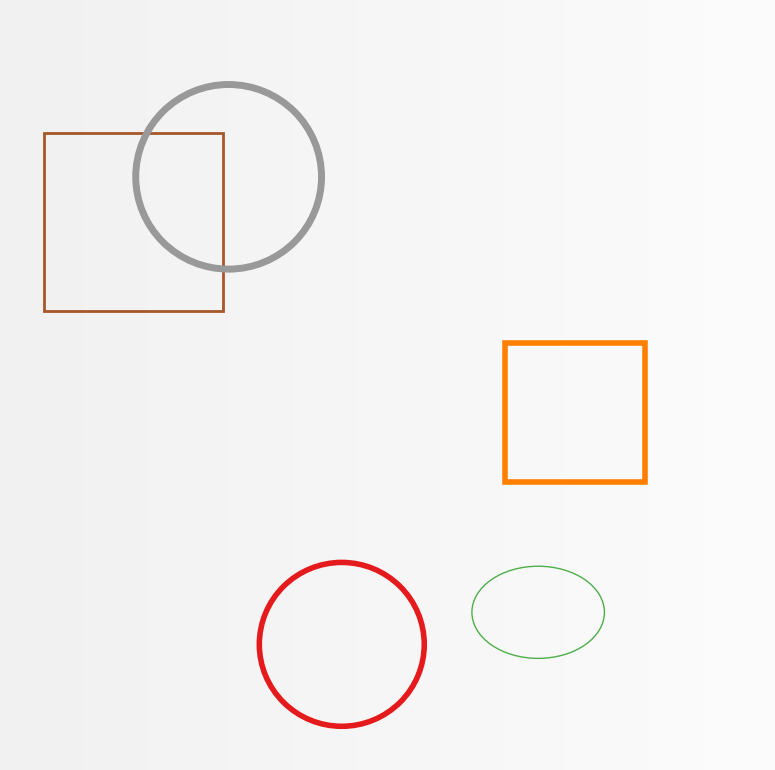[{"shape": "circle", "thickness": 2, "radius": 0.53, "center": [0.441, 0.163]}, {"shape": "oval", "thickness": 0.5, "radius": 0.43, "center": [0.694, 0.205]}, {"shape": "square", "thickness": 2, "radius": 0.45, "center": [0.742, 0.464]}, {"shape": "square", "thickness": 1, "radius": 0.58, "center": [0.173, 0.711]}, {"shape": "circle", "thickness": 2.5, "radius": 0.6, "center": [0.295, 0.77]}]